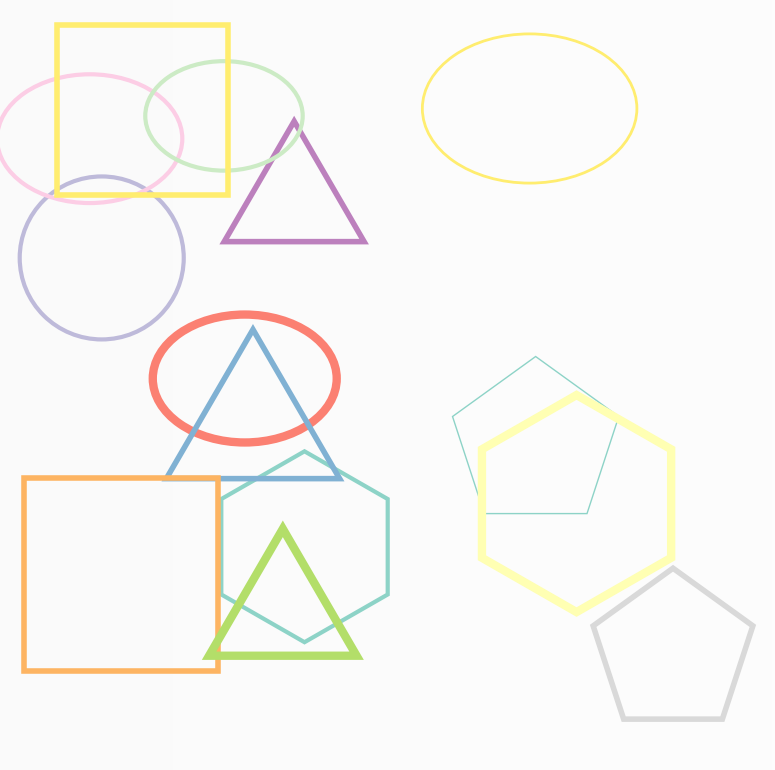[{"shape": "pentagon", "thickness": 0.5, "radius": 0.56, "center": [0.691, 0.424]}, {"shape": "hexagon", "thickness": 1.5, "radius": 0.62, "center": [0.393, 0.29]}, {"shape": "hexagon", "thickness": 3, "radius": 0.7, "center": [0.744, 0.346]}, {"shape": "circle", "thickness": 1.5, "radius": 0.53, "center": [0.131, 0.665]}, {"shape": "oval", "thickness": 3, "radius": 0.59, "center": [0.316, 0.508]}, {"shape": "triangle", "thickness": 2, "radius": 0.65, "center": [0.326, 0.443]}, {"shape": "square", "thickness": 2, "radius": 0.63, "center": [0.156, 0.254]}, {"shape": "triangle", "thickness": 3, "radius": 0.55, "center": [0.365, 0.203]}, {"shape": "oval", "thickness": 1.5, "radius": 0.6, "center": [0.116, 0.82]}, {"shape": "pentagon", "thickness": 2, "radius": 0.54, "center": [0.868, 0.154]}, {"shape": "triangle", "thickness": 2, "radius": 0.52, "center": [0.38, 0.738]}, {"shape": "oval", "thickness": 1.5, "radius": 0.51, "center": [0.289, 0.849]}, {"shape": "oval", "thickness": 1, "radius": 0.69, "center": [0.683, 0.859]}, {"shape": "square", "thickness": 2, "radius": 0.55, "center": [0.183, 0.857]}]